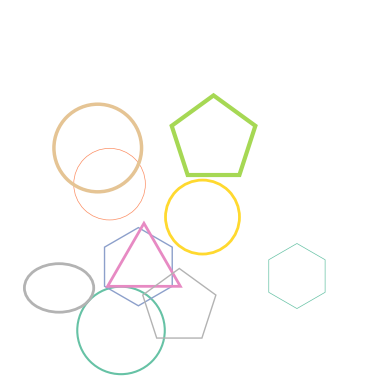[{"shape": "circle", "thickness": 1.5, "radius": 0.57, "center": [0.314, 0.142]}, {"shape": "hexagon", "thickness": 0.5, "radius": 0.42, "center": [0.771, 0.283]}, {"shape": "circle", "thickness": 0.5, "radius": 0.47, "center": [0.285, 0.522]}, {"shape": "hexagon", "thickness": 1, "radius": 0.51, "center": [0.359, 0.307]}, {"shape": "triangle", "thickness": 2, "radius": 0.55, "center": [0.374, 0.311]}, {"shape": "pentagon", "thickness": 3, "radius": 0.57, "center": [0.555, 0.638]}, {"shape": "circle", "thickness": 2, "radius": 0.48, "center": [0.526, 0.436]}, {"shape": "circle", "thickness": 2.5, "radius": 0.57, "center": [0.254, 0.616]}, {"shape": "oval", "thickness": 2, "radius": 0.45, "center": [0.153, 0.252]}, {"shape": "pentagon", "thickness": 1, "radius": 0.5, "center": [0.466, 0.203]}]